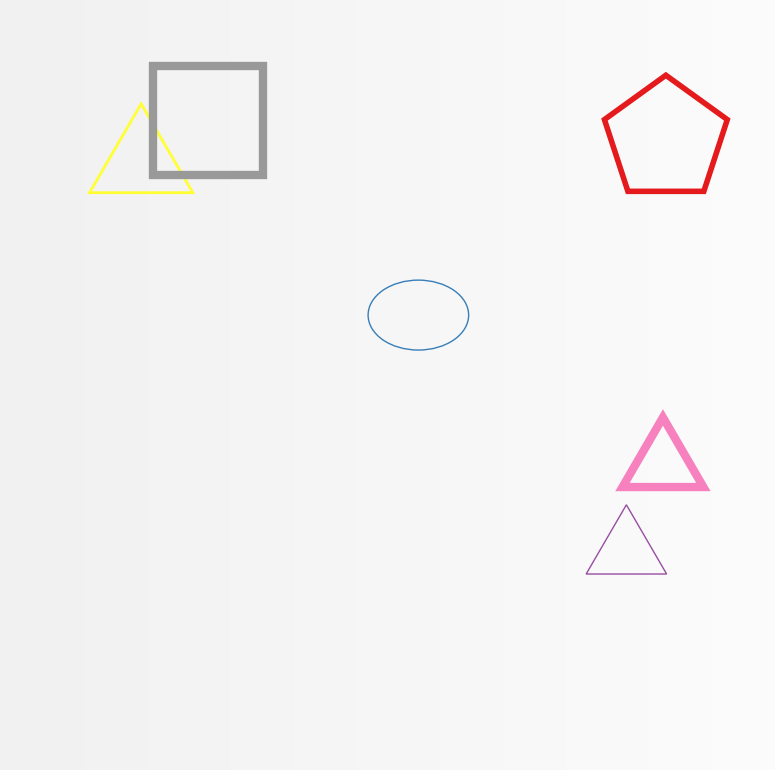[{"shape": "pentagon", "thickness": 2, "radius": 0.42, "center": [0.859, 0.819]}, {"shape": "oval", "thickness": 0.5, "radius": 0.32, "center": [0.54, 0.591]}, {"shape": "triangle", "thickness": 0.5, "radius": 0.3, "center": [0.808, 0.284]}, {"shape": "triangle", "thickness": 1, "radius": 0.38, "center": [0.182, 0.788]}, {"shape": "triangle", "thickness": 3, "radius": 0.3, "center": [0.855, 0.398]}, {"shape": "square", "thickness": 3, "radius": 0.36, "center": [0.268, 0.843]}]